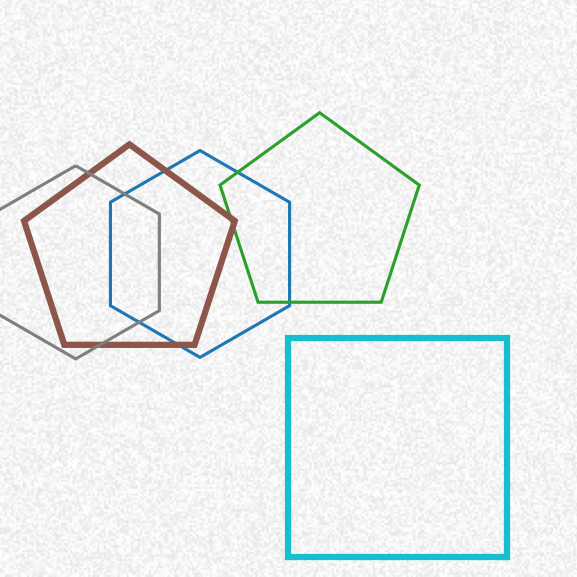[{"shape": "hexagon", "thickness": 1.5, "radius": 0.9, "center": [0.346, 0.559]}, {"shape": "pentagon", "thickness": 1.5, "radius": 0.91, "center": [0.553, 0.623]}, {"shape": "pentagon", "thickness": 3, "radius": 0.96, "center": [0.224, 0.557]}, {"shape": "hexagon", "thickness": 1.5, "radius": 0.84, "center": [0.131, 0.545]}, {"shape": "square", "thickness": 3, "radius": 0.95, "center": [0.688, 0.225]}]